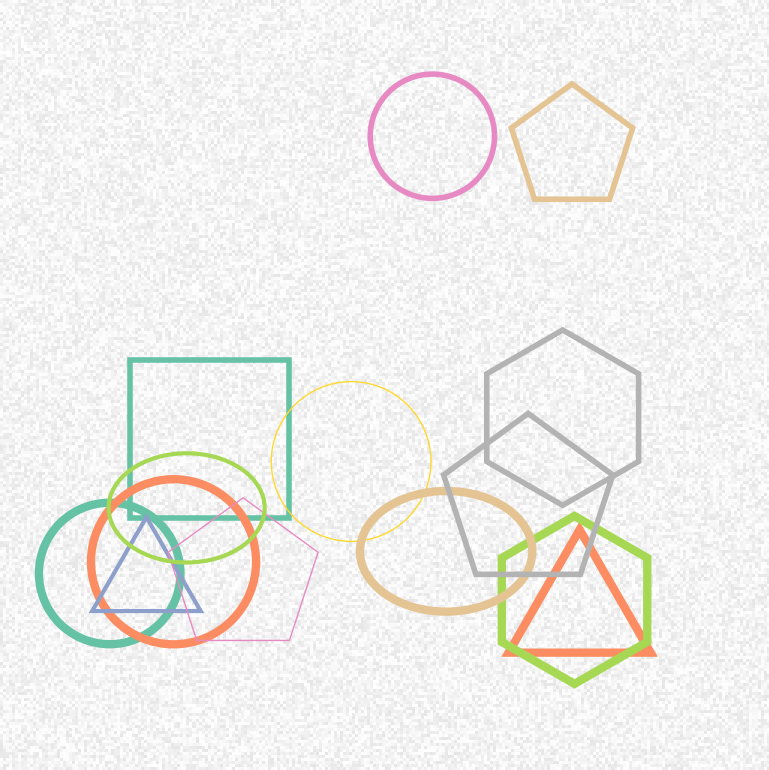[{"shape": "square", "thickness": 2, "radius": 0.51, "center": [0.272, 0.43]}, {"shape": "circle", "thickness": 3, "radius": 0.46, "center": [0.142, 0.255]}, {"shape": "circle", "thickness": 3, "radius": 0.54, "center": [0.225, 0.27]}, {"shape": "triangle", "thickness": 3, "radius": 0.53, "center": [0.753, 0.206]}, {"shape": "triangle", "thickness": 1.5, "radius": 0.41, "center": [0.19, 0.247]}, {"shape": "circle", "thickness": 2, "radius": 0.4, "center": [0.562, 0.823]}, {"shape": "pentagon", "thickness": 0.5, "radius": 0.51, "center": [0.316, 0.251]}, {"shape": "oval", "thickness": 1.5, "radius": 0.51, "center": [0.242, 0.34]}, {"shape": "hexagon", "thickness": 3, "radius": 0.55, "center": [0.746, 0.221]}, {"shape": "circle", "thickness": 0.5, "radius": 0.52, "center": [0.456, 0.401]}, {"shape": "oval", "thickness": 3, "radius": 0.56, "center": [0.579, 0.284]}, {"shape": "pentagon", "thickness": 2, "radius": 0.41, "center": [0.743, 0.808]}, {"shape": "pentagon", "thickness": 2, "radius": 0.58, "center": [0.686, 0.347]}, {"shape": "hexagon", "thickness": 2, "radius": 0.57, "center": [0.731, 0.458]}]